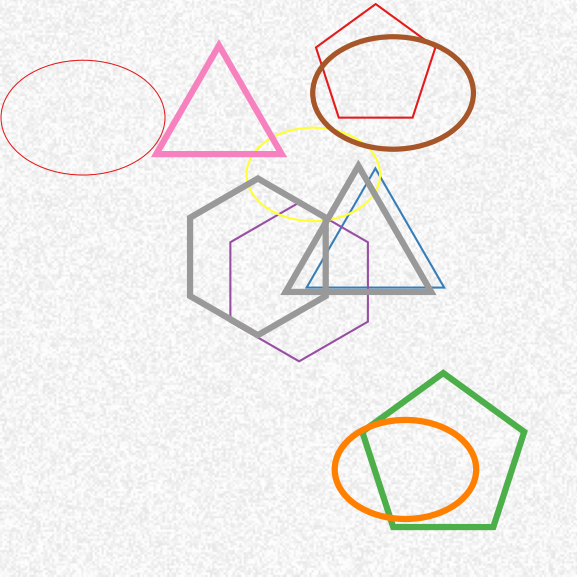[{"shape": "pentagon", "thickness": 1, "radius": 0.54, "center": [0.651, 0.883]}, {"shape": "oval", "thickness": 0.5, "radius": 0.71, "center": [0.144, 0.795]}, {"shape": "triangle", "thickness": 1, "radius": 0.69, "center": [0.65, 0.57]}, {"shape": "pentagon", "thickness": 3, "radius": 0.74, "center": [0.768, 0.206]}, {"shape": "hexagon", "thickness": 1, "radius": 0.69, "center": [0.518, 0.511]}, {"shape": "oval", "thickness": 3, "radius": 0.61, "center": [0.702, 0.186]}, {"shape": "oval", "thickness": 1, "radius": 0.58, "center": [0.543, 0.697]}, {"shape": "oval", "thickness": 2.5, "radius": 0.7, "center": [0.681, 0.838]}, {"shape": "triangle", "thickness": 3, "radius": 0.63, "center": [0.379, 0.795]}, {"shape": "hexagon", "thickness": 3, "radius": 0.68, "center": [0.447, 0.554]}, {"shape": "triangle", "thickness": 3, "radius": 0.73, "center": [0.621, 0.566]}]